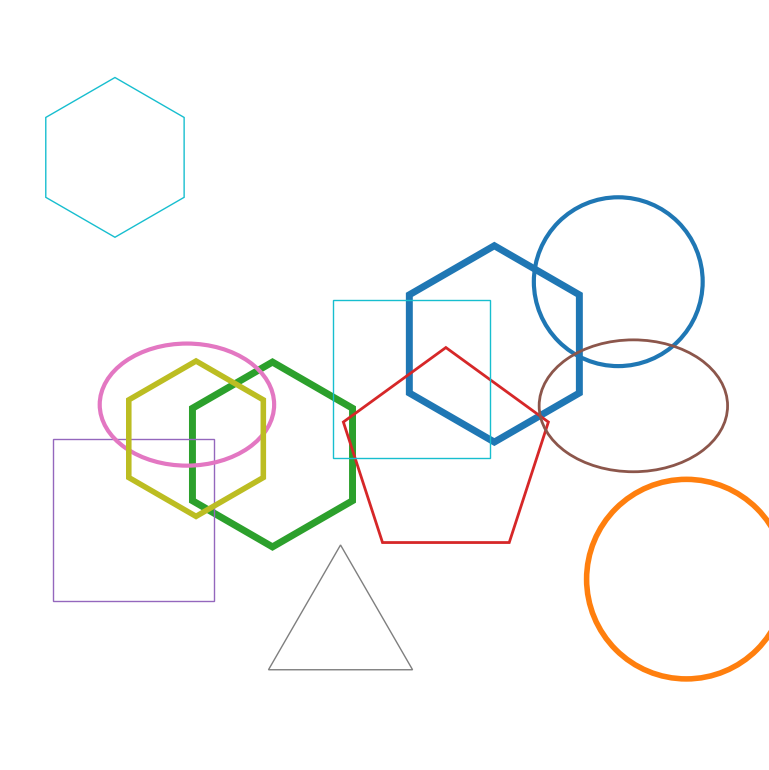[{"shape": "circle", "thickness": 1.5, "radius": 0.55, "center": [0.803, 0.634]}, {"shape": "hexagon", "thickness": 2.5, "radius": 0.64, "center": [0.642, 0.553]}, {"shape": "circle", "thickness": 2, "radius": 0.65, "center": [0.891, 0.248]}, {"shape": "hexagon", "thickness": 2.5, "radius": 0.6, "center": [0.354, 0.41]}, {"shape": "pentagon", "thickness": 1, "radius": 0.7, "center": [0.579, 0.409]}, {"shape": "square", "thickness": 0.5, "radius": 0.52, "center": [0.174, 0.325]}, {"shape": "oval", "thickness": 1, "radius": 0.61, "center": [0.823, 0.473]}, {"shape": "oval", "thickness": 1.5, "radius": 0.57, "center": [0.243, 0.475]}, {"shape": "triangle", "thickness": 0.5, "radius": 0.54, "center": [0.442, 0.184]}, {"shape": "hexagon", "thickness": 2, "radius": 0.5, "center": [0.255, 0.43]}, {"shape": "square", "thickness": 0.5, "radius": 0.51, "center": [0.534, 0.508]}, {"shape": "hexagon", "thickness": 0.5, "radius": 0.52, "center": [0.149, 0.796]}]